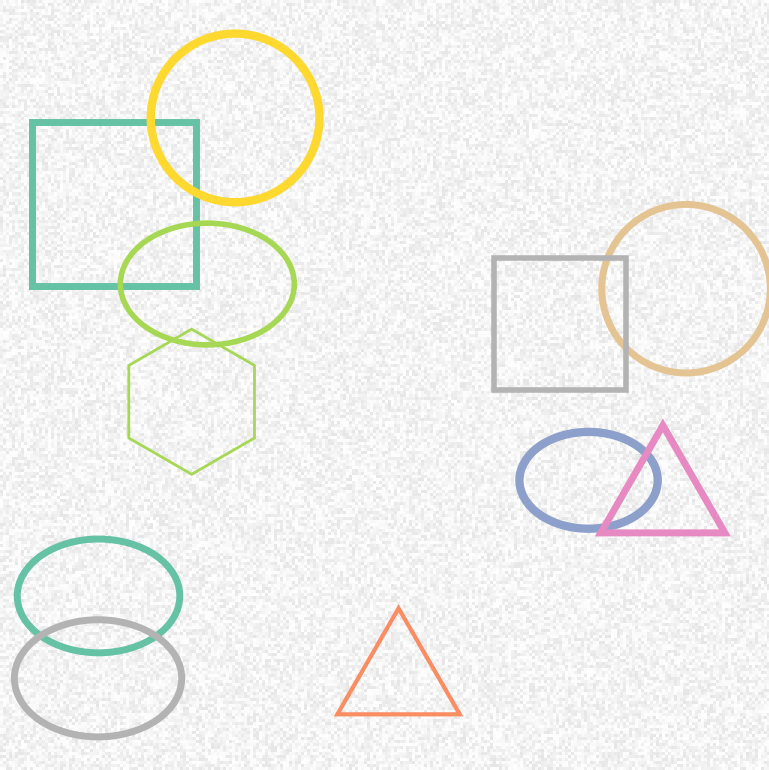[{"shape": "oval", "thickness": 2.5, "radius": 0.53, "center": [0.128, 0.226]}, {"shape": "square", "thickness": 2.5, "radius": 0.53, "center": [0.148, 0.735]}, {"shape": "triangle", "thickness": 1.5, "radius": 0.46, "center": [0.518, 0.118]}, {"shape": "oval", "thickness": 3, "radius": 0.45, "center": [0.764, 0.376]}, {"shape": "triangle", "thickness": 2.5, "radius": 0.47, "center": [0.861, 0.354]}, {"shape": "oval", "thickness": 2, "radius": 0.56, "center": [0.269, 0.631]}, {"shape": "hexagon", "thickness": 1, "radius": 0.47, "center": [0.249, 0.478]}, {"shape": "circle", "thickness": 3, "radius": 0.55, "center": [0.305, 0.847]}, {"shape": "circle", "thickness": 2.5, "radius": 0.55, "center": [0.891, 0.625]}, {"shape": "square", "thickness": 2, "radius": 0.43, "center": [0.727, 0.579]}, {"shape": "oval", "thickness": 2.5, "radius": 0.54, "center": [0.127, 0.119]}]